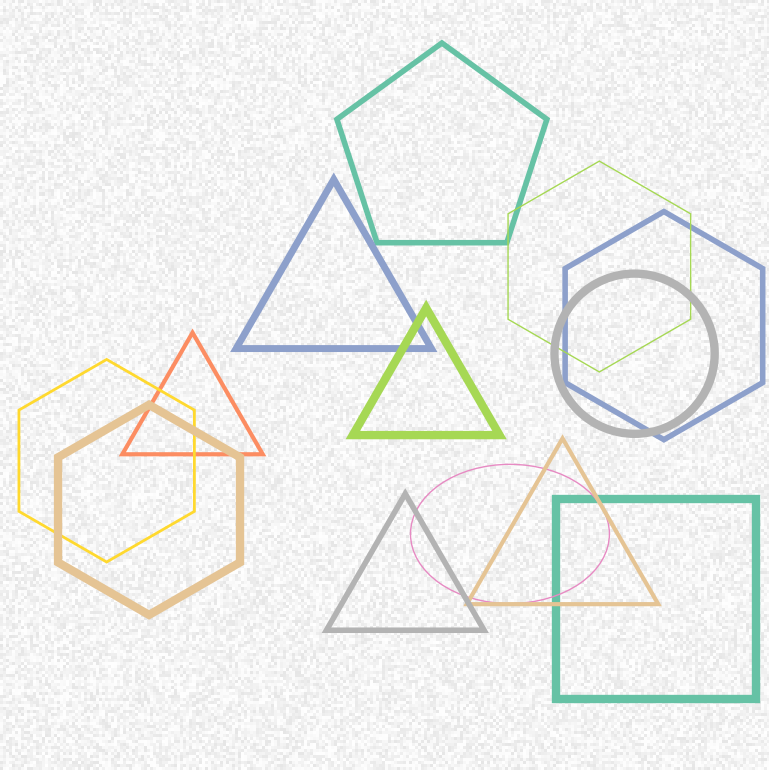[{"shape": "pentagon", "thickness": 2, "radius": 0.72, "center": [0.574, 0.801]}, {"shape": "square", "thickness": 3, "radius": 0.65, "center": [0.852, 0.221]}, {"shape": "triangle", "thickness": 1.5, "radius": 0.53, "center": [0.25, 0.463]}, {"shape": "triangle", "thickness": 2.5, "radius": 0.73, "center": [0.433, 0.621]}, {"shape": "hexagon", "thickness": 2, "radius": 0.74, "center": [0.862, 0.577]}, {"shape": "oval", "thickness": 0.5, "radius": 0.65, "center": [0.662, 0.307]}, {"shape": "hexagon", "thickness": 0.5, "radius": 0.68, "center": [0.778, 0.654]}, {"shape": "triangle", "thickness": 3, "radius": 0.55, "center": [0.553, 0.49]}, {"shape": "hexagon", "thickness": 1, "radius": 0.66, "center": [0.139, 0.402]}, {"shape": "hexagon", "thickness": 3, "radius": 0.68, "center": [0.194, 0.338]}, {"shape": "triangle", "thickness": 1.5, "radius": 0.72, "center": [0.731, 0.287]}, {"shape": "circle", "thickness": 3, "radius": 0.52, "center": [0.824, 0.541]}, {"shape": "triangle", "thickness": 2, "radius": 0.59, "center": [0.526, 0.241]}]